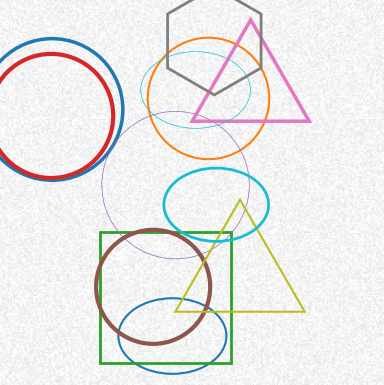[{"shape": "oval", "thickness": 1.5, "radius": 0.7, "center": [0.448, 0.127]}, {"shape": "circle", "thickness": 2.5, "radius": 0.92, "center": [0.135, 0.716]}, {"shape": "circle", "thickness": 1.5, "radius": 0.79, "center": [0.542, 0.744]}, {"shape": "square", "thickness": 2, "radius": 0.85, "center": [0.431, 0.227]}, {"shape": "circle", "thickness": 3, "radius": 0.81, "center": [0.133, 0.699]}, {"shape": "circle", "thickness": 0.5, "radius": 0.96, "center": [0.456, 0.519]}, {"shape": "circle", "thickness": 3, "radius": 0.74, "center": [0.398, 0.255]}, {"shape": "triangle", "thickness": 2.5, "radius": 0.88, "center": [0.651, 0.773]}, {"shape": "hexagon", "thickness": 2, "radius": 0.7, "center": [0.557, 0.894]}, {"shape": "triangle", "thickness": 1.5, "radius": 0.97, "center": [0.623, 0.287]}, {"shape": "oval", "thickness": 2, "radius": 0.68, "center": [0.562, 0.468]}, {"shape": "oval", "thickness": 0.5, "radius": 0.71, "center": [0.508, 0.766]}]